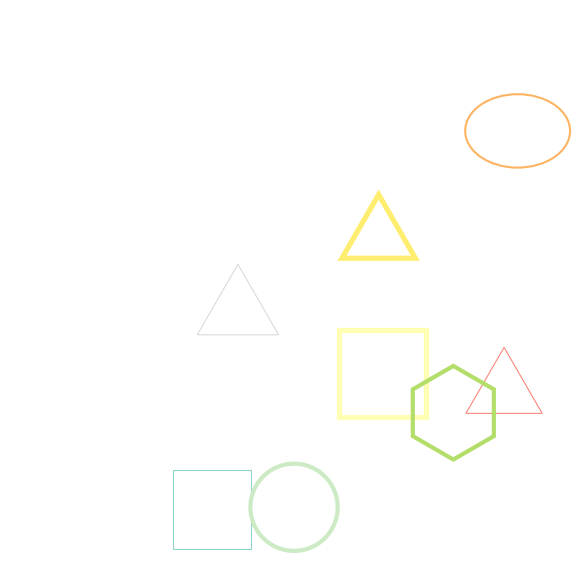[{"shape": "square", "thickness": 0.5, "radius": 0.34, "center": [0.367, 0.118]}, {"shape": "square", "thickness": 2.5, "radius": 0.37, "center": [0.663, 0.353]}, {"shape": "triangle", "thickness": 0.5, "radius": 0.38, "center": [0.873, 0.321]}, {"shape": "oval", "thickness": 1, "radius": 0.45, "center": [0.896, 0.772]}, {"shape": "hexagon", "thickness": 2, "radius": 0.41, "center": [0.785, 0.284]}, {"shape": "triangle", "thickness": 0.5, "radius": 0.41, "center": [0.412, 0.46]}, {"shape": "circle", "thickness": 2, "radius": 0.38, "center": [0.509, 0.121]}, {"shape": "triangle", "thickness": 2.5, "radius": 0.37, "center": [0.656, 0.589]}]